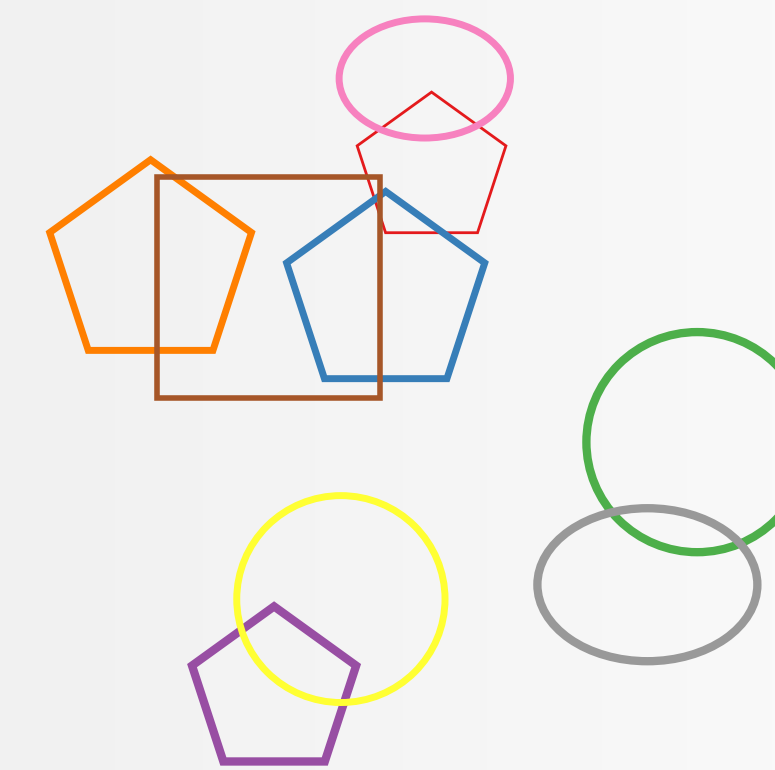[{"shape": "pentagon", "thickness": 1, "radius": 0.5, "center": [0.557, 0.779]}, {"shape": "pentagon", "thickness": 2.5, "radius": 0.67, "center": [0.498, 0.617]}, {"shape": "circle", "thickness": 3, "radius": 0.71, "center": [0.9, 0.426]}, {"shape": "pentagon", "thickness": 3, "radius": 0.56, "center": [0.354, 0.101]}, {"shape": "pentagon", "thickness": 2.5, "radius": 0.68, "center": [0.194, 0.656]}, {"shape": "circle", "thickness": 2.5, "radius": 0.67, "center": [0.44, 0.222]}, {"shape": "square", "thickness": 2, "radius": 0.72, "center": [0.346, 0.627]}, {"shape": "oval", "thickness": 2.5, "radius": 0.55, "center": [0.548, 0.898]}, {"shape": "oval", "thickness": 3, "radius": 0.71, "center": [0.835, 0.241]}]